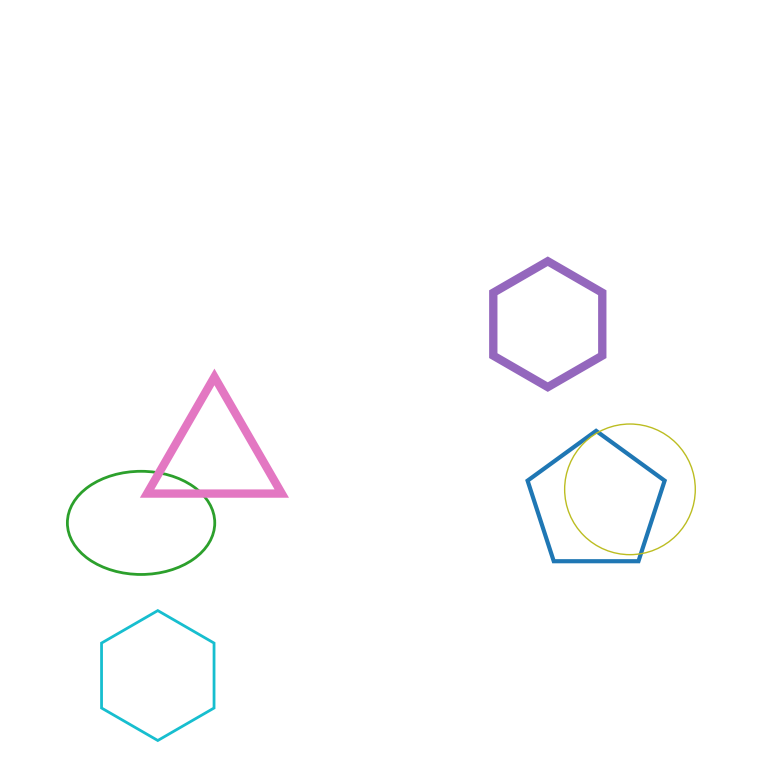[{"shape": "pentagon", "thickness": 1.5, "radius": 0.47, "center": [0.774, 0.347]}, {"shape": "oval", "thickness": 1, "radius": 0.48, "center": [0.183, 0.321]}, {"shape": "hexagon", "thickness": 3, "radius": 0.41, "center": [0.711, 0.579]}, {"shape": "triangle", "thickness": 3, "radius": 0.5, "center": [0.278, 0.409]}, {"shape": "circle", "thickness": 0.5, "radius": 0.42, "center": [0.818, 0.364]}, {"shape": "hexagon", "thickness": 1, "radius": 0.42, "center": [0.205, 0.123]}]